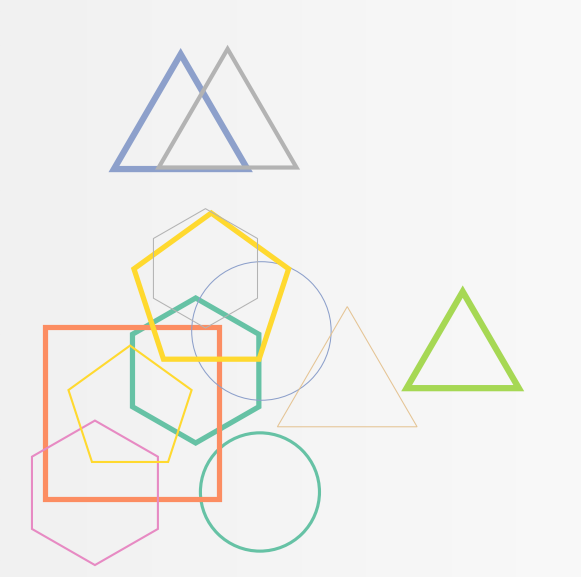[{"shape": "hexagon", "thickness": 2.5, "radius": 0.63, "center": [0.337, 0.358]}, {"shape": "circle", "thickness": 1.5, "radius": 0.51, "center": [0.447, 0.147]}, {"shape": "square", "thickness": 2.5, "radius": 0.75, "center": [0.227, 0.284]}, {"shape": "circle", "thickness": 0.5, "radius": 0.6, "center": [0.45, 0.426]}, {"shape": "triangle", "thickness": 3, "radius": 0.66, "center": [0.311, 0.773]}, {"shape": "hexagon", "thickness": 1, "radius": 0.63, "center": [0.163, 0.146]}, {"shape": "triangle", "thickness": 3, "radius": 0.56, "center": [0.796, 0.383]}, {"shape": "pentagon", "thickness": 1, "radius": 0.56, "center": [0.224, 0.289]}, {"shape": "pentagon", "thickness": 2.5, "radius": 0.7, "center": [0.363, 0.49]}, {"shape": "triangle", "thickness": 0.5, "radius": 0.69, "center": [0.597, 0.329]}, {"shape": "triangle", "thickness": 2, "radius": 0.68, "center": [0.392, 0.777]}, {"shape": "hexagon", "thickness": 0.5, "radius": 0.52, "center": [0.353, 0.534]}]